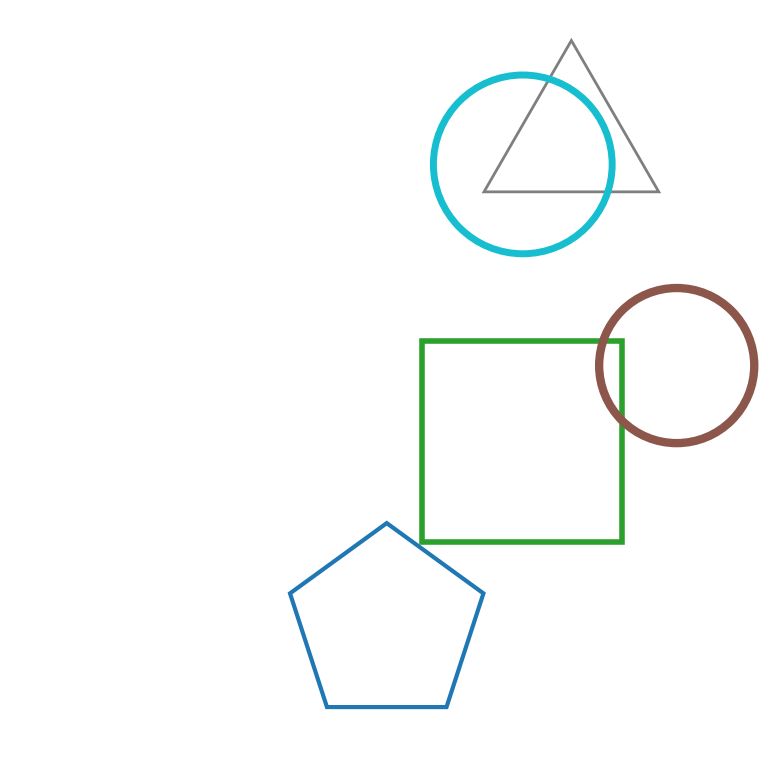[{"shape": "pentagon", "thickness": 1.5, "radius": 0.66, "center": [0.502, 0.189]}, {"shape": "square", "thickness": 2, "radius": 0.65, "center": [0.678, 0.427]}, {"shape": "circle", "thickness": 3, "radius": 0.5, "center": [0.879, 0.525]}, {"shape": "triangle", "thickness": 1, "radius": 0.66, "center": [0.742, 0.816]}, {"shape": "circle", "thickness": 2.5, "radius": 0.58, "center": [0.679, 0.787]}]